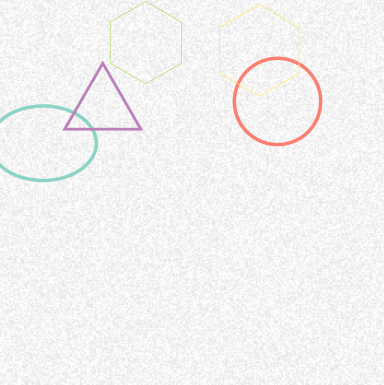[{"shape": "oval", "thickness": 2.5, "radius": 0.69, "center": [0.112, 0.628]}, {"shape": "circle", "thickness": 2.5, "radius": 0.56, "center": [0.721, 0.737]}, {"shape": "hexagon", "thickness": 0.5, "radius": 0.53, "center": [0.379, 0.889]}, {"shape": "triangle", "thickness": 2, "radius": 0.57, "center": [0.267, 0.722]}, {"shape": "hexagon", "thickness": 0.5, "radius": 0.6, "center": [0.674, 0.869]}]